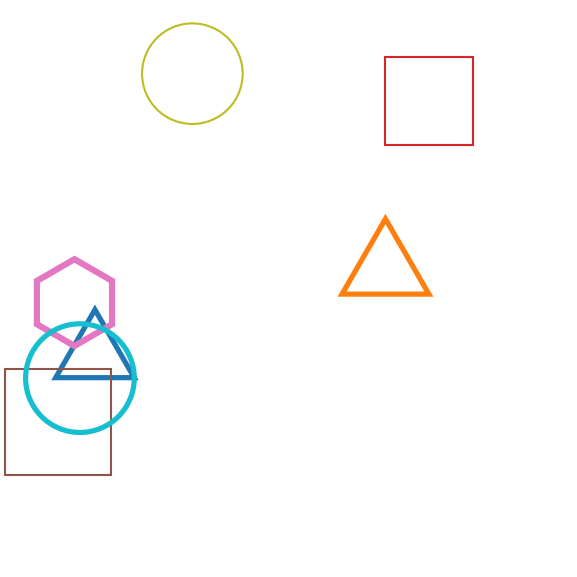[{"shape": "triangle", "thickness": 2.5, "radius": 0.39, "center": [0.164, 0.384]}, {"shape": "triangle", "thickness": 2.5, "radius": 0.43, "center": [0.667, 0.533]}, {"shape": "square", "thickness": 1, "radius": 0.38, "center": [0.742, 0.824]}, {"shape": "square", "thickness": 1, "radius": 0.46, "center": [0.1, 0.268]}, {"shape": "hexagon", "thickness": 3, "radius": 0.38, "center": [0.129, 0.475]}, {"shape": "circle", "thickness": 1, "radius": 0.44, "center": [0.333, 0.872]}, {"shape": "circle", "thickness": 2.5, "radius": 0.47, "center": [0.138, 0.344]}]